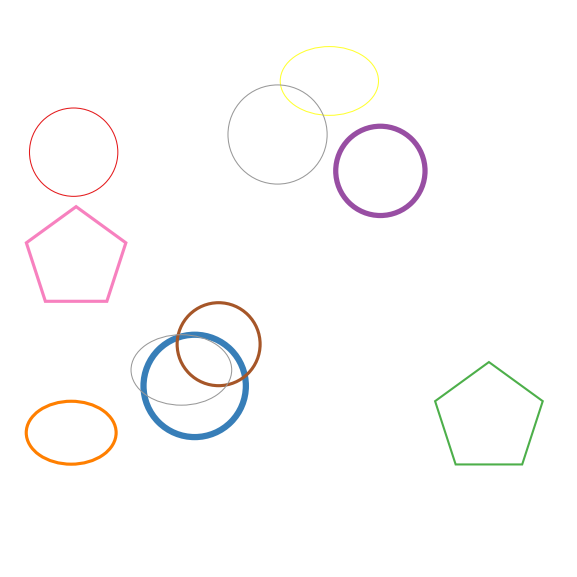[{"shape": "circle", "thickness": 0.5, "radius": 0.38, "center": [0.128, 0.736]}, {"shape": "circle", "thickness": 3, "radius": 0.44, "center": [0.337, 0.331]}, {"shape": "pentagon", "thickness": 1, "radius": 0.49, "center": [0.847, 0.274]}, {"shape": "circle", "thickness": 2.5, "radius": 0.39, "center": [0.659, 0.703]}, {"shape": "oval", "thickness": 1.5, "radius": 0.39, "center": [0.123, 0.25]}, {"shape": "oval", "thickness": 0.5, "radius": 0.43, "center": [0.57, 0.859]}, {"shape": "circle", "thickness": 1.5, "radius": 0.36, "center": [0.379, 0.403]}, {"shape": "pentagon", "thickness": 1.5, "radius": 0.45, "center": [0.132, 0.551]}, {"shape": "circle", "thickness": 0.5, "radius": 0.43, "center": [0.481, 0.766]}, {"shape": "oval", "thickness": 0.5, "radius": 0.44, "center": [0.314, 0.359]}]